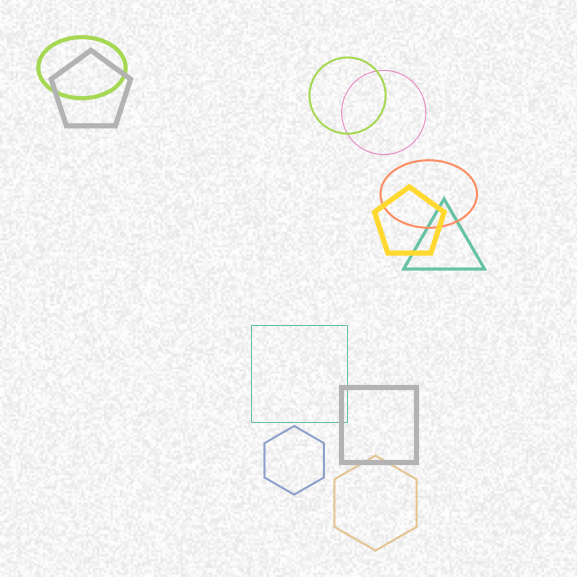[{"shape": "square", "thickness": 0.5, "radius": 0.42, "center": [0.518, 0.352]}, {"shape": "triangle", "thickness": 1.5, "radius": 0.4, "center": [0.769, 0.574]}, {"shape": "oval", "thickness": 1, "radius": 0.42, "center": [0.742, 0.663]}, {"shape": "hexagon", "thickness": 1, "radius": 0.3, "center": [0.509, 0.202]}, {"shape": "circle", "thickness": 0.5, "radius": 0.36, "center": [0.665, 0.804]}, {"shape": "oval", "thickness": 2, "radius": 0.38, "center": [0.142, 0.882]}, {"shape": "circle", "thickness": 1, "radius": 0.33, "center": [0.602, 0.834]}, {"shape": "pentagon", "thickness": 2.5, "radius": 0.32, "center": [0.709, 0.612]}, {"shape": "hexagon", "thickness": 1, "radius": 0.41, "center": [0.65, 0.128]}, {"shape": "square", "thickness": 2.5, "radius": 0.32, "center": [0.656, 0.264]}, {"shape": "pentagon", "thickness": 2.5, "radius": 0.36, "center": [0.157, 0.84]}]